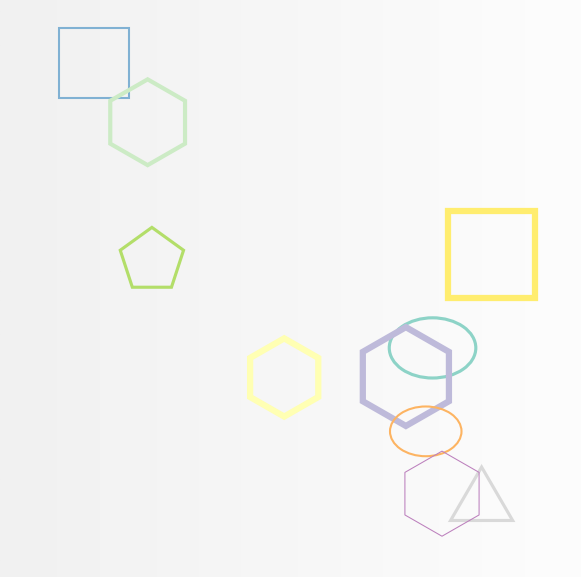[{"shape": "oval", "thickness": 1.5, "radius": 0.37, "center": [0.744, 0.397]}, {"shape": "hexagon", "thickness": 3, "radius": 0.34, "center": [0.489, 0.346]}, {"shape": "hexagon", "thickness": 3, "radius": 0.43, "center": [0.698, 0.347]}, {"shape": "square", "thickness": 1, "radius": 0.3, "center": [0.161, 0.89]}, {"shape": "oval", "thickness": 1, "radius": 0.31, "center": [0.732, 0.252]}, {"shape": "pentagon", "thickness": 1.5, "radius": 0.29, "center": [0.261, 0.548]}, {"shape": "triangle", "thickness": 1.5, "radius": 0.31, "center": [0.829, 0.129]}, {"shape": "hexagon", "thickness": 0.5, "radius": 0.37, "center": [0.76, 0.144]}, {"shape": "hexagon", "thickness": 2, "radius": 0.37, "center": [0.254, 0.787]}, {"shape": "square", "thickness": 3, "radius": 0.37, "center": [0.845, 0.558]}]